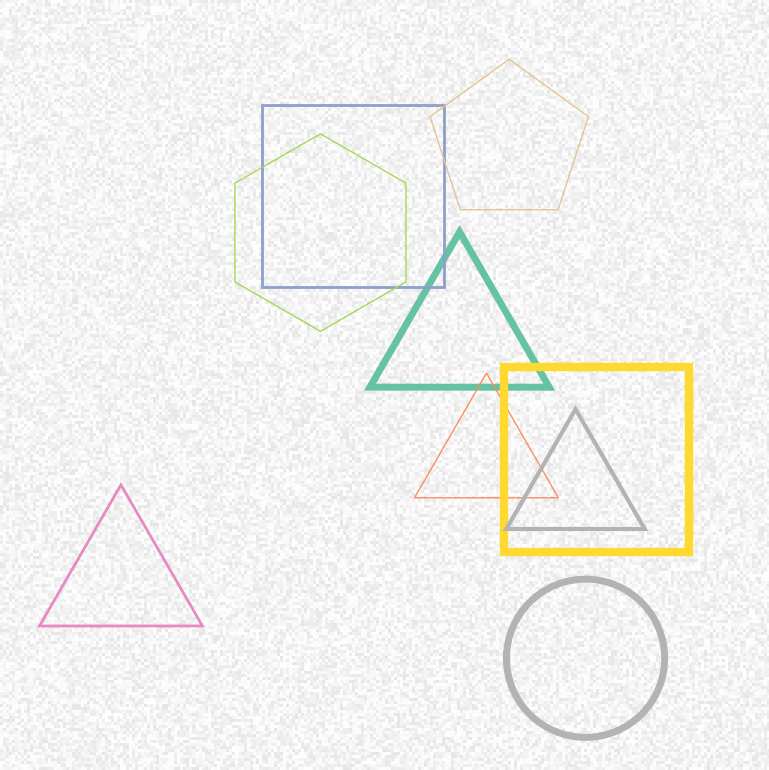[{"shape": "triangle", "thickness": 2.5, "radius": 0.67, "center": [0.597, 0.564]}, {"shape": "triangle", "thickness": 0.5, "radius": 0.54, "center": [0.632, 0.407]}, {"shape": "square", "thickness": 1, "radius": 0.59, "center": [0.458, 0.745]}, {"shape": "triangle", "thickness": 1, "radius": 0.61, "center": [0.157, 0.248]}, {"shape": "hexagon", "thickness": 0.5, "radius": 0.64, "center": [0.416, 0.698]}, {"shape": "square", "thickness": 3, "radius": 0.6, "center": [0.774, 0.403]}, {"shape": "pentagon", "thickness": 0.5, "radius": 0.54, "center": [0.661, 0.815]}, {"shape": "triangle", "thickness": 1.5, "radius": 0.52, "center": [0.747, 0.365]}, {"shape": "circle", "thickness": 2.5, "radius": 0.51, "center": [0.76, 0.145]}]